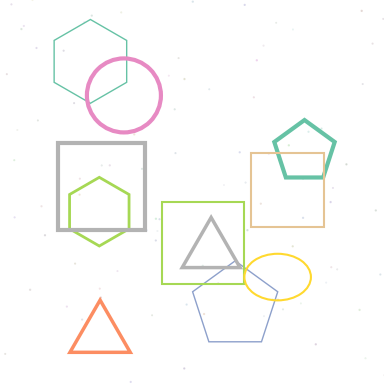[{"shape": "hexagon", "thickness": 1, "radius": 0.54, "center": [0.235, 0.841]}, {"shape": "pentagon", "thickness": 3, "radius": 0.41, "center": [0.791, 0.606]}, {"shape": "triangle", "thickness": 2.5, "radius": 0.45, "center": [0.26, 0.13]}, {"shape": "pentagon", "thickness": 1, "radius": 0.58, "center": [0.611, 0.206]}, {"shape": "circle", "thickness": 3, "radius": 0.48, "center": [0.322, 0.752]}, {"shape": "hexagon", "thickness": 2, "radius": 0.45, "center": [0.258, 0.45]}, {"shape": "square", "thickness": 1.5, "radius": 0.53, "center": [0.527, 0.368]}, {"shape": "oval", "thickness": 1.5, "radius": 0.43, "center": [0.721, 0.28]}, {"shape": "square", "thickness": 1.5, "radius": 0.48, "center": [0.747, 0.506]}, {"shape": "square", "thickness": 3, "radius": 0.56, "center": [0.265, 0.515]}, {"shape": "triangle", "thickness": 2.5, "radius": 0.43, "center": [0.548, 0.348]}]